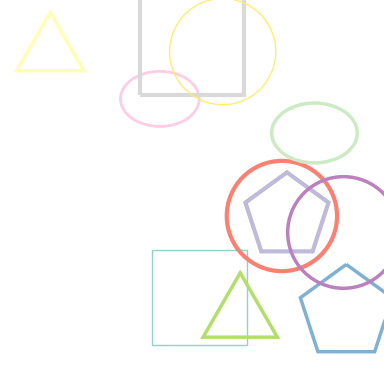[{"shape": "square", "thickness": 1, "radius": 0.62, "center": [0.518, 0.228]}, {"shape": "triangle", "thickness": 2.5, "radius": 0.5, "center": [0.13, 0.867]}, {"shape": "pentagon", "thickness": 3, "radius": 0.57, "center": [0.745, 0.439]}, {"shape": "circle", "thickness": 3, "radius": 0.72, "center": [0.732, 0.439]}, {"shape": "pentagon", "thickness": 2.5, "radius": 0.63, "center": [0.899, 0.188]}, {"shape": "triangle", "thickness": 2.5, "radius": 0.56, "center": [0.624, 0.18]}, {"shape": "oval", "thickness": 2, "radius": 0.51, "center": [0.415, 0.743]}, {"shape": "square", "thickness": 3, "radius": 0.67, "center": [0.498, 0.886]}, {"shape": "circle", "thickness": 2.5, "radius": 0.72, "center": [0.892, 0.396]}, {"shape": "oval", "thickness": 2.5, "radius": 0.56, "center": [0.817, 0.655]}, {"shape": "circle", "thickness": 1, "radius": 0.69, "center": [0.578, 0.866]}]